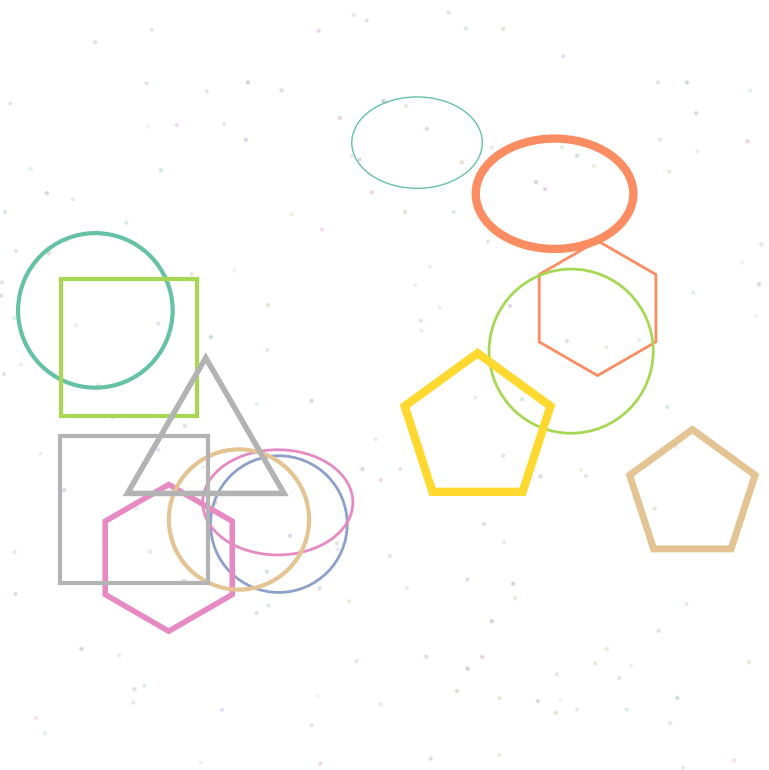[{"shape": "oval", "thickness": 0.5, "radius": 0.42, "center": [0.542, 0.815]}, {"shape": "circle", "thickness": 1.5, "radius": 0.5, "center": [0.124, 0.597]}, {"shape": "oval", "thickness": 3, "radius": 0.51, "center": [0.72, 0.748]}, {"shape": "hexagon", "thickness": 1, "radius": 0.44, "center": [0.776, 0.6]}, {"shape": "circle", "thickness": 1, "radius": 0.44, "center": [0.362, 0.319]}, {"shape": "oval", "thickness": 1, "radius": 0.49, "center": [0.361, 0.348]}, {"shape": "hexagon", "thickness": 2, "radius": 0.48, "center": [0.219, 0.275]}, {"shape": "circle", "thickness": 1, "radius": 0.53, "center": [0.742, 0.544]}, {"shape": "square", "thickness": 1.5, "radius": 0.44, "center": [0.167, 0.549]}, {"shape": "pentagon", "thickness": 3, "radius": 0.5, "center": [0.62, 0.442]}, {"shape": "pentagon", "thickness": 2.5, "radius": 0.43, "center": [0.899, 0.356]}, {"shape": "circle", "thickness": 1.5, "radius": 0.46, "center": [0.31, 0.325]}, {"shape": "triangle", "thickness": 2, "radius": 0.59, "center": [0.267, 0.418]}, {"shape": "square", "thickness": 1.5, "radius": 0.48, "center": [0.174, 0.338]}]